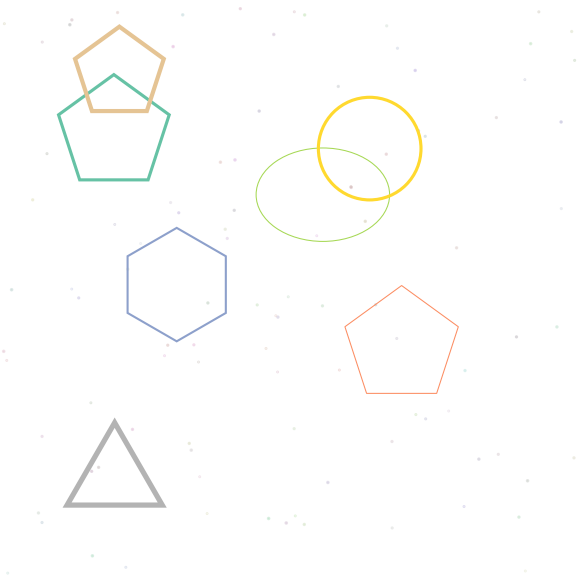[{"shape": "pentagon", "thickness": 1.5, "radius": 0.5, "center": [0.197, 0.769]}, {"shape": "pentagon", "thickness": 0.5, "radius": 0.52, "center": [0.695, 0.401]}, {"shape": "hexagon", "thickness": 1, "radius": 0.49, "center": [0.306, 0.506]}, {"shape": "oval", "thickness": 0.5, "radius": 0.58, "center": [0.559, 0.662]}, {"shape": "circle", "thickness": 1.5, "radius": 0.44, "center": [0.64, 0.742]}, {"shape": "pentagon", "thickness": 2, "radius": 0.4, "center": [0.207, 0.872]}, {"shape": "triangle", "thickness": 2.5, "radius": 0.48, "center": [0.199, 0.172]}]